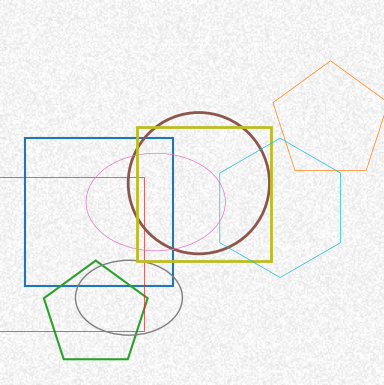[{"shape": "square", "thickness": 1.5, "radius": 0.96, "center": [0.257, 0.45]}, {"shape": "pentagon", "thickness": 0.5, "radius": 0.79, "center": [0.859, 0.685]}, {"shape": "pentagon", "thickness": 1.5, "radius": 0.71, "center": [0.249, 0.182]}, {"shape": "square", "thickness": 0.5, "radius": 1.0, "center": [0.174, 0.341]}, {"shape": "circle", "thickness": 2, "radius": 0.92, "center": [0.516, 0.524]}, {"shape": "oval", "thickness": 0.5, "radius": 0.9, "center": [0.405, 0.475]}, {"shape": "oval", "thickness": 1, "radius": 0.69, "center": [0.335, 0.227]}, {"shape": "square", "thickness": 2, "radius": 0.87, "center": [0.531, 0.496]}, {"shape": "hexagon", "thickness": 0.5, "radius": 0.9, "center": [0.728, 0.46]}]